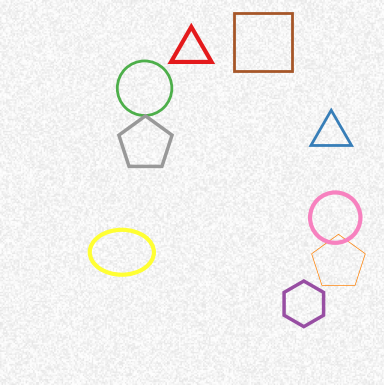[{"shape": "triangle", "thickness": 3, "radius": 0.3, "center": [0.497, 0.869]}, {"shape": "triangle", "thickness": 2, "radius": 0.31, "center": [0.86, 0.653]}, {"shape": "circle", "thickness": 2, "radius": 0.35, "center": [0.375, 0.771]}, {"shape": "hexagon", "thickness": 2.5, "radius": 0.3, "center": [0.789, 0.211]}, {"shape": "pentagon", "thickness": 0.5, "radius": 0.37, "center": [0.879, 0.318]}, {"shape": "oval", "thickness": 3, "radius": 0.42, "center": [0.316, 0.345]}, {"shape": "square", "thickness": 2, "radius": 0.38, "center": [0.684, 0.89]}, {"shape": "circle", "thickness": 3, "radius": 0.33, "center": [0.871, 0.435]}, {"shape": "pentagon", "thickness": 2.5, "radius": 0.36, "center": [0.378, 0.626]}]